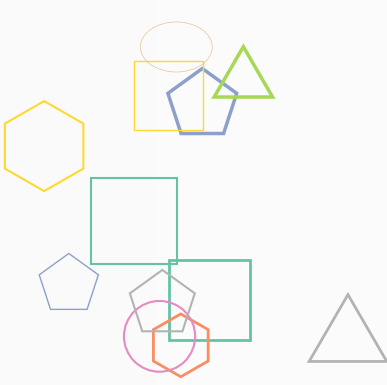[{"shape": "square", "thickness": 1.5, "radius": 0.56, "center": [0.346, 0.426]}, {"shape": "square", "thickness": 2, "radius": 0.52, "center": [0.541, 0.221]}, {"shape": "hexagon", "thickness": 2, "radius": 0.41, "center": [0.467, 0.103]}, {"shape": "pentagon", "thickness": 1, "radius": 0.4, "center": [0.178, 0.261]}, {"shape": "pentagon", "thickness": 2.5, "radius": 0.47, "center": [0.522, 0.729]}, {"shape": "circle", "thickness": 1.5, "radius": 0.46, "center": [0.412, 0.126]}, {"shape": "triangle", "thickness": 2.5, "radius": 0.44, "center": [0.628, 0.792]}, {"shape": "square", "thickness": 1, "radius": 0.44, "center": [0.436, 0.752]}, {"shape": "hexagon", "thickness": 1.5, "radius": 0.58, "center": [0.114, 0.621]}, {"shape": "oval", "thickness": 0.5, "radius": 0.46, "center": [0.455, 0.878]}, {"shape": "pentagon", "thickness": 1.5, "radius": 0.44, "center": [0.419, 0.211]}, {"shape": "triangle", "thickness": 2, "radius": 0.58, "center": [0.898, 0.119]}]